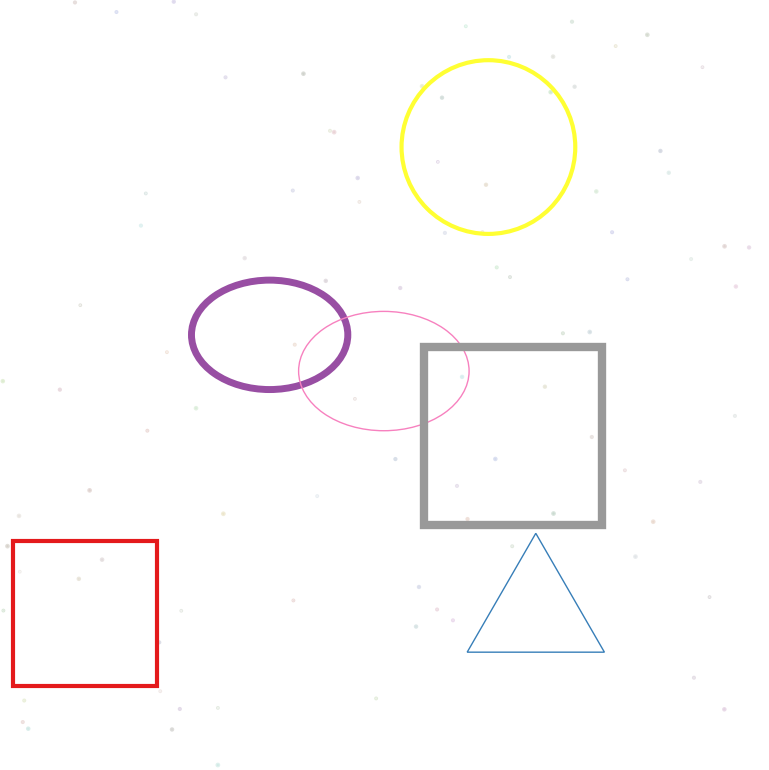[{"shape": "square", "thickness": 1.5, "radius": 0.47, "center": [0.11, 0.203]}, {"shape": "triangle", "thickness": 0.5, "radius": 0.51, "center": [0.696, 0.204]}, {"shape": "oval", "thickness": 2.5, "radius": 0.51, "center": [0.35, 0.565]}, {"shape": "circle", "thickness": 1.5, "radius": 0.56, "center": [0.634, 0.809]}, {"shape": "oval", "thickness": 0.5, "radius": 0.55, "center": [0.499, 0.518]}, {"shape": "square", "thickness": 3, "radius": 0.58, "center": [0.667, 0.434]}]